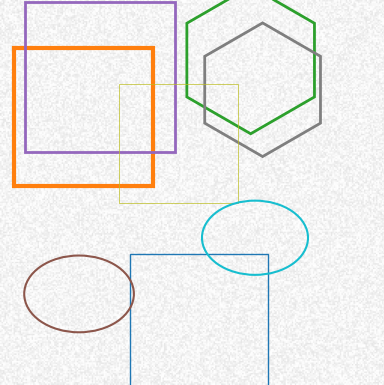[{"shape": "square", "thickness": 1, "radius": 0.89, "center": [0.517, 0.162]}, {"shape": "square", "thickness": 3, "radius": 0.9, "center": [0.217, 0.696]}, {"shape": "hexagon", "thickness": 2, "radius": 0.96, "center": [0.651, 0.844]}, {"shape": "square", "thickness": 2, "radius": 0.98, "center": [0.26, 0.8]}, {"shape": "oval", "thickness": 1.5, "radius": 0.71, "center": [0.205, 0.237]}, {"shape": "hexagon", "thickness": 2, "radius": 0.87, "center": [0.682, 0.767]}, {"shape": "square", "thickness": 0.5, "radius": 0.77, "center": [0.464, 0.627]}, {"shape": "oval", "thickness": 1.5, "radius": 0.69, "center": [0.662, 0.382]}]